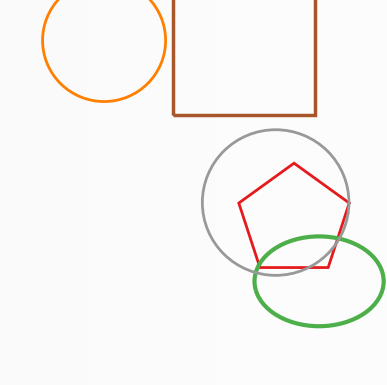[{"shape": "pentagon", "thickness": 2, "radius": 0.75, "center": [0.759, 0.426]}, {"shape": "oval", "thickness": 3, "radius": 0.83, "center": [0.823, 0.269]}, {"shape": "circle", "thickness": 2, "radius": 0.79, "center": [0.269, 0.895]}, {"shape": "square", "thickness": 2.5, "radius": 0.91, "center": [0.63, 0.885]}, {"shape": "circle", "thickness": 2, "radius": 0.95, "center": [0.711, 0.474]}]